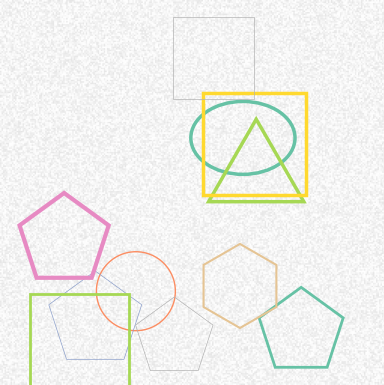[{"shape": "pentagon", "thickness": 2, "radius": 0.57, "center": [0.782, 0.139]}, {"shape": "oval", "thickness": 2.5, "radius": 0.68, "center": [0.631, 0.642]}, {"shape": "circle", "thickness": 1, "radius": 0.51, "center": [0.353, 0.244]}, {"shape": "pentagon", "thickness": 0.5, "radius": 0.63, "center": [0.247, 0.169]}, {"shape": "pentagon", "thickness": 3, "radius": 0.61, "center": [0.167, 0.377]}, {"shape": "square", "thickness": 2, "radius": 0.65, "center": [0.207, 0.108]}, {"shape": "triangle", "thickness": 2.5, "radius": 0.71, "center": [0.665, 0.548]}, {"shape": "square", "thickness": 2.5, "radius": 0.67, "center": [0.661, 0.626]}, {"shape": "hexagon", "thickness": 1.5, "radius": 0.55, "center": [0.623, 0.257]}, {"shape": "square", "thickness": 0.5, "radius": 0.53, "center": [0.555, 0.848]}, {"shape": "pentagon", "thickness": 0.5, "radius": 0.53, "center": [0.453, 0.123]}]